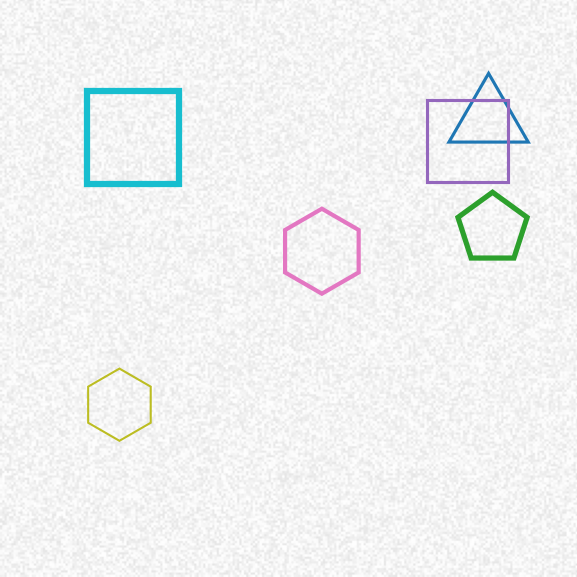[{"shape": "triangle", "thickness": 1.5, "radius": 0.4, "center": [0.846, 0.793]}, {"shape": "pentagon", "thickness": 2.5, "radius": 0.31, "center": [0.853, 0.603]}, {"shape": "square", "thickness": 1.5, "radius": 0.35, "center": [0.809, 0.755]}, {"shape": "hexagon", "thickness": 2, "radius": 0.37, "center": [0.557, 0.564]}, {"shape": "hexagon", "thickness": 1, "radius": 0.31, "center": [0.207, 0.298]}, {"shape": "square", "thickness": 3, "radius": 0.4, "center": [0.23, 0.761]}]